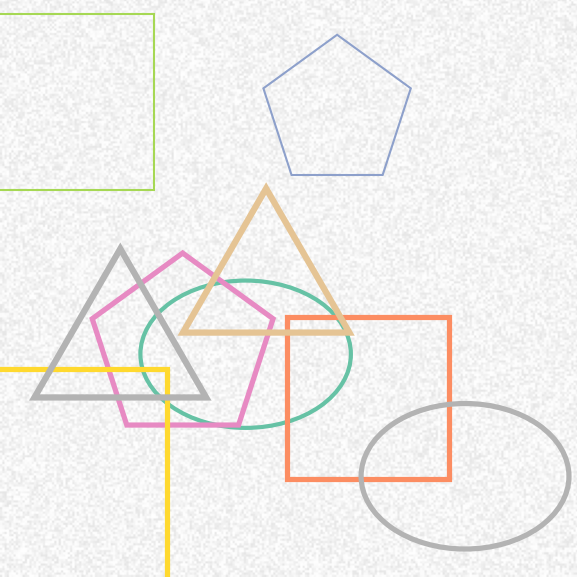[{"shape": "oval", "thickness": 2, "radius": 0.91, "center": [0.425, 0.386]}, {"shape": "square", "thickness": 2.5, "radius": 0.7, "center": [0.638, 0.31]}, {"shape": "pentagon", "thickness": 1, "radius": 0.67, "center": [0.584, 0.805]}, {"shape": "pentagon", "thickness": 2.5, "radius": 0.82, "center": [0.316, 0.396]}, {"shape": "square", "thickness": 1, "radius": 0.76, "center": [0.114, 0.823]}, {"shape": "square", "thickness": 2.5, "radius": 0.94, "center": [0.102, 0.172]}, {"shape": "triangle", "thickness": 3, "radius": 0.83, "center": [0.461, 0.506]}, {"shape": "oval", "thickness": 2.5, "radius": 0.9, "center": [0.805, 0.174]}, {"shape": "triangle", "thickness": 3, "radius": 0.86, "center": [0.208, 0.397]}]